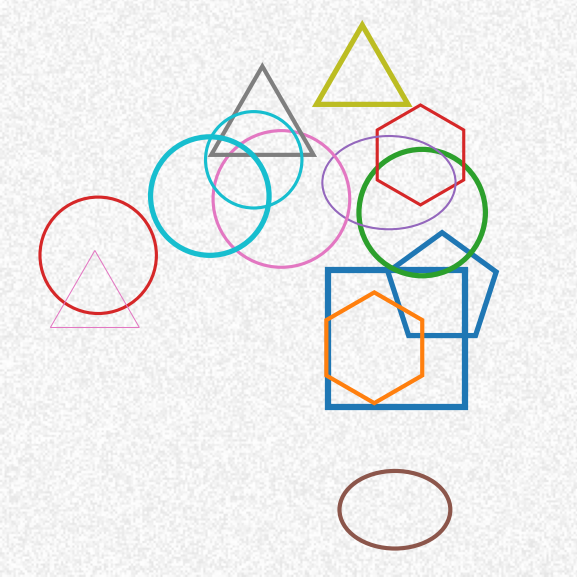[{"shape": "square", "thickness": 3, "radius": 0.59, "center": [0.687, 0.413]}, {"shape": "pentagon", "thickness": 2.5, "radius": 0.49, "center": [0.766, 0.498]}, {"shape": "hexagon", "thickness": 2, "radius": 0.48, "center": [0.648, 0.397]}, {"shape": "circle", "thickness": 2.5, "radius": 0.55, "center": [0.731, 0.631]}, {"shape": "circle", "thickness": 1.5, "radius": 0.5, "center": [0.17, 0.557]}, {"shape": "hexagon", "thickness": 1.5, "radius": 0.43, "center": [0.728, 0.731]}, {"shape": "oval", "thickness": 1, "radius": 0.58, "center": [0.674, 0.683]}, {"shape": "oval", "thickness": 2, "radius": 0.48, "center": [0.684, 0.116]}, {"shape": "circle", "thickness": 1.5, "radius": 0.59, "center": [0.487, 0.655]}, {"shape": "triangle", "thickness": 0.5, "radius": 0.44, "center": [0.164, 0.477]}, {"shape": "triangle", "thickness": 2, "radius": 0.51, "center": [0.454, 0.782]}, {"shape": "triangle", "thickness": 2.5, "radius": 0.46, "center": [0.627, 0.864]}, {"shape": "circle", "thickness": 1.5, "radius": 0.42, "center": [0.439, 0.722]}, {"shape": "circle", "thickness": 2.5, "radius": 0.51, "center": [0.363, 0.66]}]